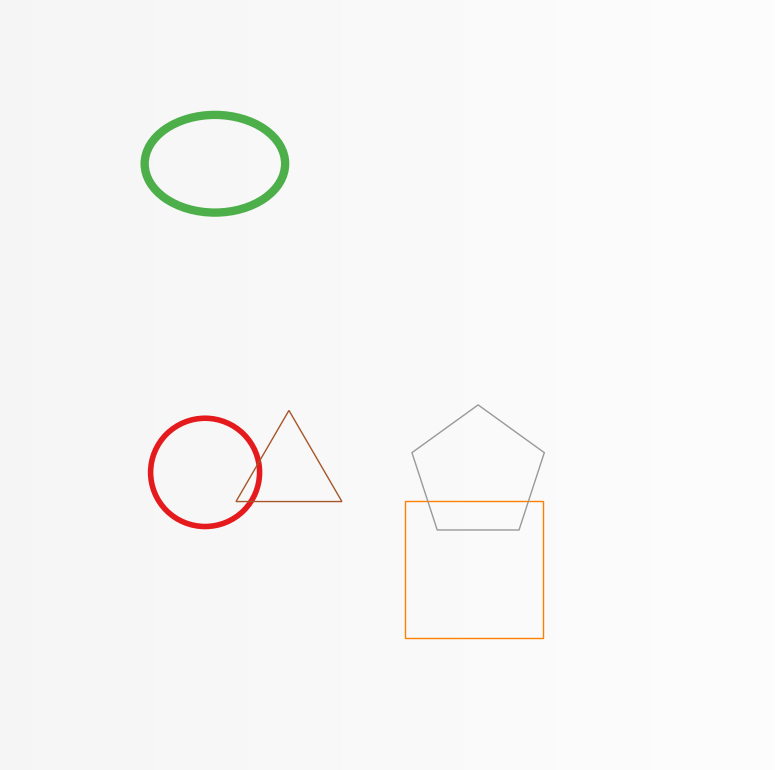[{"shape": "circle", "thickness": 2, "radius": 0.35, "center": [0.265, 0.387]}, {"shape": "oval", "thickness": 3, "radius": 0.45, "center": [0.277, 0.787]}, {"shape": "square", "thickness": 0.5, "radius": 0.45, "center": [0.611, 0.26]}, {"shape": "triangle", "thickness": 0.5, "radius": 0.39, "center": [0.373, 0.388]}, {"shape": "pentagon", "thickness": 0.5, "radius": 0.45, "center": [0.617, 0.384]}]